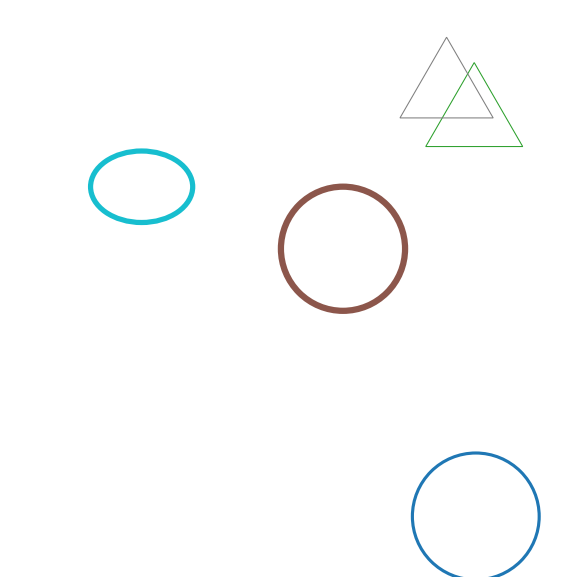[{"shape": "circle", "thickness": 1.5, "radius": 0.55, "center": [0.824, 0.105]}, {"shape": "triangle", "thickness": 0.5, "radius": 0.48, "center": [0.821, 0.794]}, {"shape": "circle", "thickness": 3, "radius": 0.54, "center": [0.594, 0.568]}, {"shape": "triangle", "thickness": 0.5, "radius": 0.47, "center": [0.773, 0.842]}, {"shape": "oval", "thickness": 2.5, "radius": 0.44, "center": [0.245, 0.676]}]